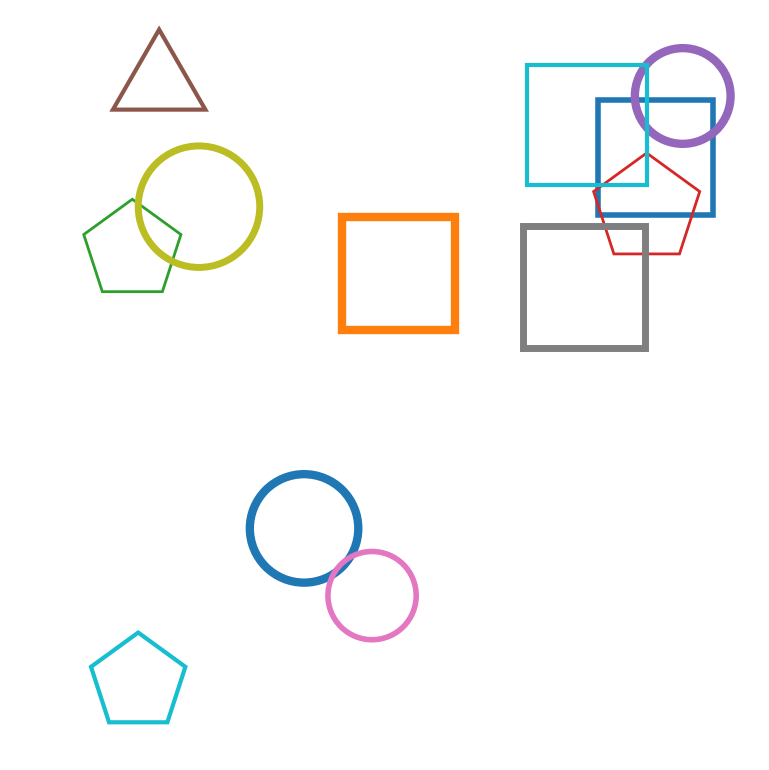[{"shape": "circle", "thickness": 3, "radius": 0.35, "center": [0.395, 0.314]}, {"shape": "square", "thickness": 2, "radius": 0.37, "center": [0.851, 0.796]}, {"shape": "square", "thickness": 3, "radius": 0.37, "center": [0.518, 0.645]}, {"shape": "pentagon", "thickness": 1, "radius": 0.33, "center": [0.172, 0.675]}, {"shape": "pentagon", "thickness": 1, "radius": 0.36, "center": [0.84, 0.729]}, {"shape": "circle", "thickness": 3, "radius": 0.31, "center": [0.887, 0.875]}, {"shape": "triangle", "thickness": 1.5, "radius": 0.35, "center": [0.207, 0.892]}, {"shape": "circle", "thickness": 2, "radius": 0.29, "center": [0.483, 0.226]}, {"shape": "square", "thickness": 2.5, "radius": 0.39, "center": [0.759, 0.627]}, {"shape": "circle", "thickness": 2.5, "radius": 0.39, "center": [0.258, 0.732]}, {"shape": "pentagon", "thickness": 1.5, "radius": 0.32, "center": [0.179, 0.114]}, {"shape": "square", "thickness": 1.5, "radius": 0.39, "center": [0.762, 0.837]}]